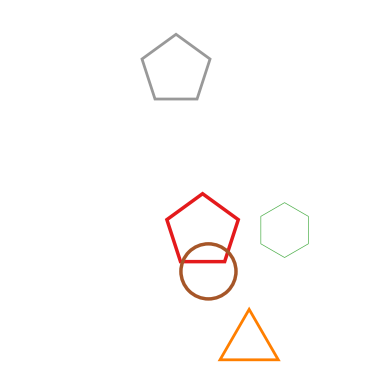[{"shape": "pentagon", "thickness": 2.5, "radius": 0.49, "center": [0.526, 0.399]}, {"shape": "hexagon", "thickness": 0.5, "radius": 0.36, "center": [0.739, 0.402]}, {"shape": "triangle", "thickness": 2, "radius": 0.44, "center": [0.647, 0.109]}, {"shape": "circle", "thickness": 2.5, "radius": 0.36, "center": [0.541, 0.295]}, {"shape": "pentagon", "thickness": 2, "radius": 0.46, "center": [0.457, 0.818]}]